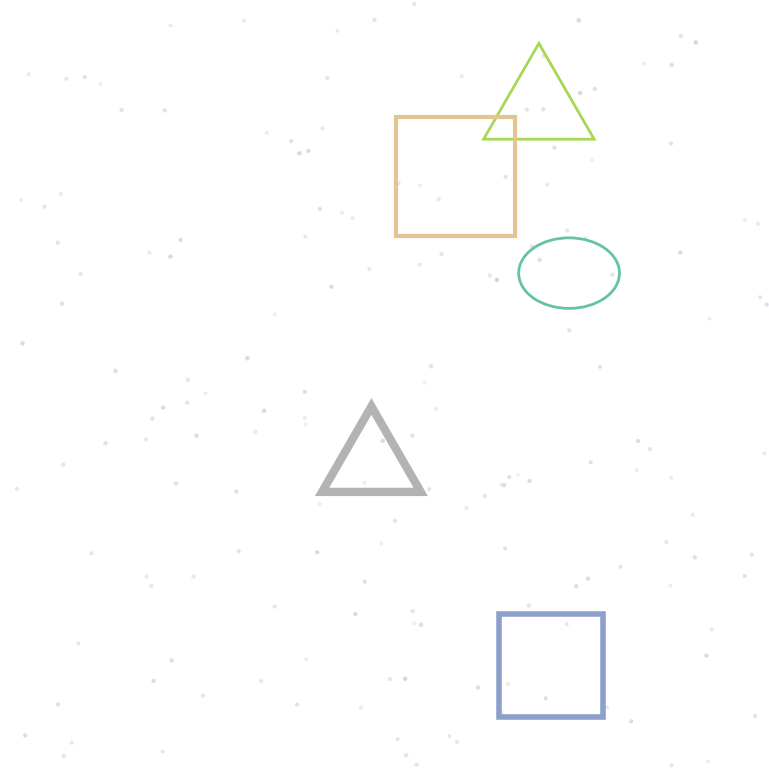[{"shape": "oval", "thickness": 1, "radius": 0.33, "center": [0.739, 0.645]}, {"shape": "square", "thickness": 2, "radius": 0.33, "center": [0.716, 0.136]}, {"shape": "triangle", "thickness": 1, "radius": 0.41, "center": [0.7, 0.861]}, {"shape": "square", "thickness": 1.5, "radius": 0.39, "center": [0.591, 0.771]}, {"shape": "triangle", "thickness": 3, "radius": 0.37, "center": [0.482, 0.398]}]